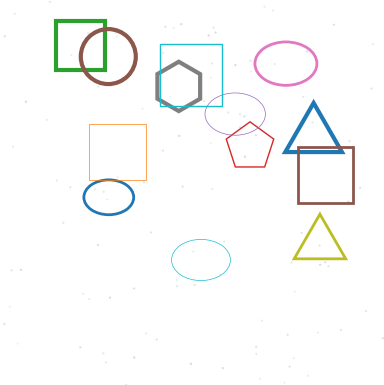[{"shape": "triangle", "thickness": 3, "radius": 0.42, "center": [0.815, 0.648]}, {"shape": "oval", "thickness": 2, "radius": 0.32, "center": [0.283, 0.488]}, {"shape": "square", "thickness": 0.5, "radius": 0.37, "center": [0.305, 0.605]}, {"shape": "square", "thickness": 3, "radius": 0.32, "center": [0.209, 0.882]}, {"shape": "pentagon", "thickness": 1, "radius": 0.32, "center": [0.649, 0.619]}, {"shape": "oval", "thickness": 0.5, "radius": 0.39, "center": [0.611, 0.704]}, {"shape": "square", "thickness": 2, "radius": 0.36, "center": [0.846, 0.545]}, {"shape": "circle", "thickness": 3, "radius": 0.36, "center": [0.281, 0.853]}, {"shape": "oval", "thickness": 2, "radius": 0.4, "center": [0.743, 0.835]}, {"shape": "hexagon", "thickness": 3, "radius": 0.32, "center": [0.464, 0.776]}, {"shape": "triangle", "thickness": 2, "radius": 0.39, "center": [0.831, 0.366]}, {"shape": "square", "thickness": 1, "radius": 0.4, "center": [0.496, 0.806]}, {"shape": "oval", "thickness": 0.5, "radius": 0.38, "center": [0.522, 0.325]}]